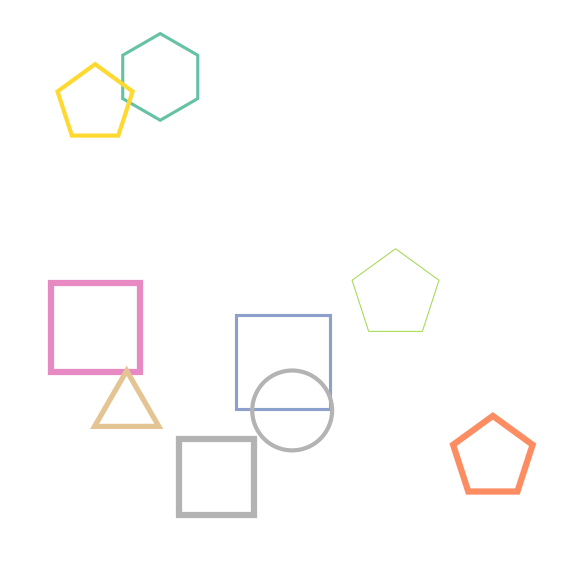[{"shape": "hexagon", "thickness": 1.5, "radius": 0.38, "center": [0.277, 0.866]}, {"shape": "pentagon", "thickness": 3, "radius": 0.36, "center": [0.853, 0.207]}, {"shape": "square", "thickness": 1.5, "radius": 0.41, "center": [0.49, 0.372]}, {"shape": "square", "thickness": 3, "radius": 0.39, "center": [0.165, 0.432]}, {"shape": "pentagon", "thickness": 0.5, "radius": 0.4, "center": [0.685, 0.489]}, {"shape": "pentagon", "thickness": 2, "radius": 0.34, "center": [0.165, 0.82]}, {"shape": "triangle", "thickness": 2.5, "radius": 0.32, "center": [0.219, 0.293]}, {"shape": "square", "thickness": 3, "radius": 0.33, "center": [0.375, 0.173]}, {"shape": "circle", "thickness": 2, "radius": 0.35, "center": [0.506, 0.288]}]